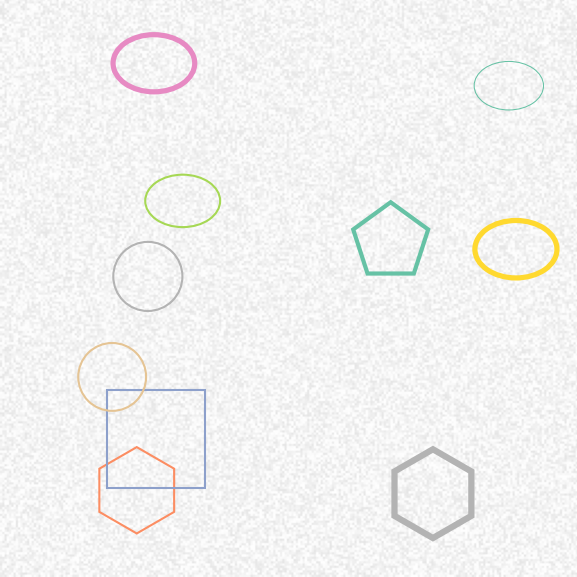[{"shape": "pentagon", "thickness": 2, "radius": 0.34, "center": [0.677, 0.581]}, {"shape": "oval", "thickness": 0.5, "radius": 0.3, "center": [0.881, 0.851]}, {"shape": "hexagon", "thickness": 1, "radius": 0.37, "center": [0.237, 0.15]}, {"shape": "square", "thickness": 1, "radius": 0.43, "center": [0.27, 0.239]}, {"shape": "oval", "thickness": 2.5, "radius": 0.35, "center": [0.266, 0.89]}, {"shape": "oval", "thickness": 1, "radius": 0.32, "center": [0.316, 0.651]}, {"shape": "oval", "thickness": 2.5, "radius": 0.36, "center": [0.893, 0.568]}, {"shape": "circle", "thickness": 1, "radius": 0.29, "center": [0.194, 0.346]}, {"shape": "hexagon", "thickness": 3, "radius": 0.38, "center": [0.75, 0.144]}, {"shape": "circle", "thickness": 1, "radius": 0.3, "center": [0.256, 0.52]}]